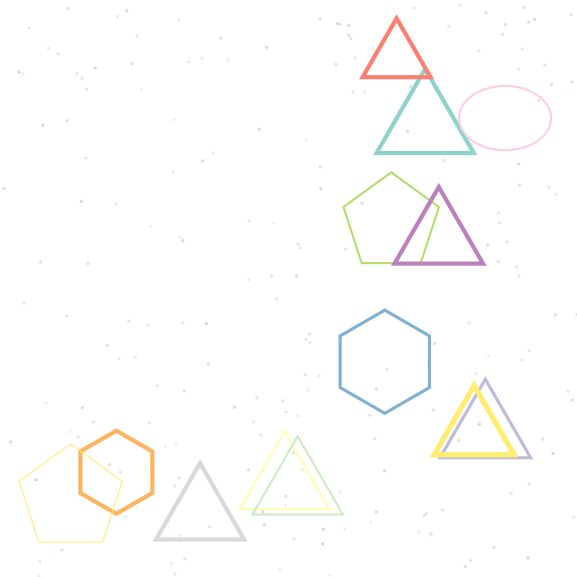[{"shape": "triangle", "thickness": 2, "radius": 0.49, "center": [0.736, 0.783]}, {"shape": "triangle", "thickness": 1, "radius": 0.45, "center": [0.493, 0.162]}, {"shape": "triangle", "thickness": 1.5, "radius": 0.45, "center": [0.84, 0.252]}, {"shape": "triangle", "thickness": 2, "radius": 0.34, "center": [0.687, 0.899]}, {"shape": "hexagon", "thickness": 1.5, "radius": 0.45, "center": [0.666, 0.373]}, {"shape": "hexagon", "thickness": 2, "radius": 0.36, "center": [0.201, 0.181]}, {"shape": "pentagon", "thickness": 1, "radius": 0.43, "center": [0.677, 0.614]}, {"shape": "oval", "thickness": 1, "radius": 0.4, "center": [0.875, 0.795]}, {"shape": "triangle", "thickness": 2, "radius": 0.44, "center": [0.346, 0.109]}, {"shape": "triangle", "thickness": 2, "radius": 0.44, "center": [0.76, 0.587]}, {"shape": "triangle", "thickness": 1, "radius": 0.45, "center": [0.515, 0.153]}, {"shape": "pentagon", "thickness": 0.5, "radius": 0.47, "center": [0.122, 0.136]}, {"shape": "triangle", "thickness": 2.5, "radius": 0.4, "center": [0.821, 0.252]}]